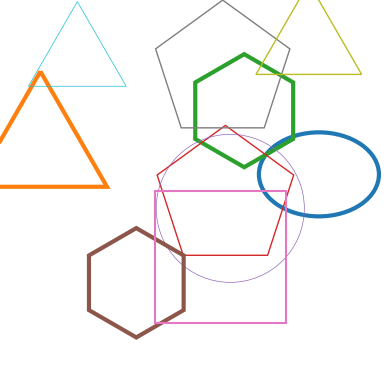[{"shape": "oval", "thickness": 3, "radius": 0.78, "center": [0.828, 0.547]}, {"shape": "triangle", "thickness": 3, "radius": 1.0, "center": [0.105, 0.615]}, {"shape": "hexagon", "thickness": 3, "radius": 0.73, "center": [0.634, 0.712]}, {"shape": "pentagon", "thickness": 1, "radius": 0.93, "center": [0.585, 0.488]}, {"shape": "circle", "thickness": 0.5, "radius": 0.96, "center": [0.598, 0.459]}, {"shape": "hexagon", "thickness": 3, "radius": 0.71, "center": [0.354, 0.266]}, {"shape": "square", "thickness": 1.5, "radius": 0.85, "center": [0.572, 0.332]}, {"shape": "pentagon", "thickness": 1, "radius": 0.92, "center": [0.579, 0.816]}, {"shape": "triangle", "thickness": 1, "radius": 0.79, "center": [0.802, 0.886]}, {"shape": "triangle", "thickness": 0.5, "radius": 0.73, "center": [0.201, 0.849]}]